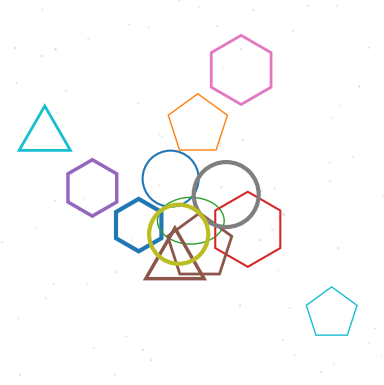[{"shape": "hexagon", "thickness": 3, "radius": 0.34, "center": [0.36, 0.415]}, {"shape": "circle", "thickness": 1.5, "radius": 0.36, "center": [0.443, 0.536]}, {"shape": "pentagon", "thickness": 1, "radius": 0.4, "center": [0.514, 0.676]}, {"shape": "oval", "thickness": 1, "radius": 0.43, "center": [0.496, 0.427]}, {"shape": "hexagon", "thickness": 1.5, "radius": 0.49, "center": [0.644, 0.404]}, {"shape": "hexagon", "thickness": 2.5, "radius": 0.37, "center": [0.24, 0.512]}, {"shape": "triangle", "thickness": 2.5, "radius": 0.44, "center": [0.454, 0.32]}, {"shape": "pentagon", "thickness": 2, "radius": 0.44, "center": [0.519, 0.359]}, {"shape": "hexagon", "thickness": 2, "radius": 0.45, "center": [0.626, 0.818]}, {"shape": "circle", "thickness": 3, "radius": 0.42, "center": [0.588, 0.495]}, {"shape": "circle", "thickness": 3, "radius": 0.38, "center": [0.464, 0.392]}, {"shape": "triangle", "thickness": 2, "radius": 0.38, "center": [0.116, 0.648]}, {"shape": "pentagon", "thickness": 1, "radius": 0.35, "center": [0.862, 0.186]}]